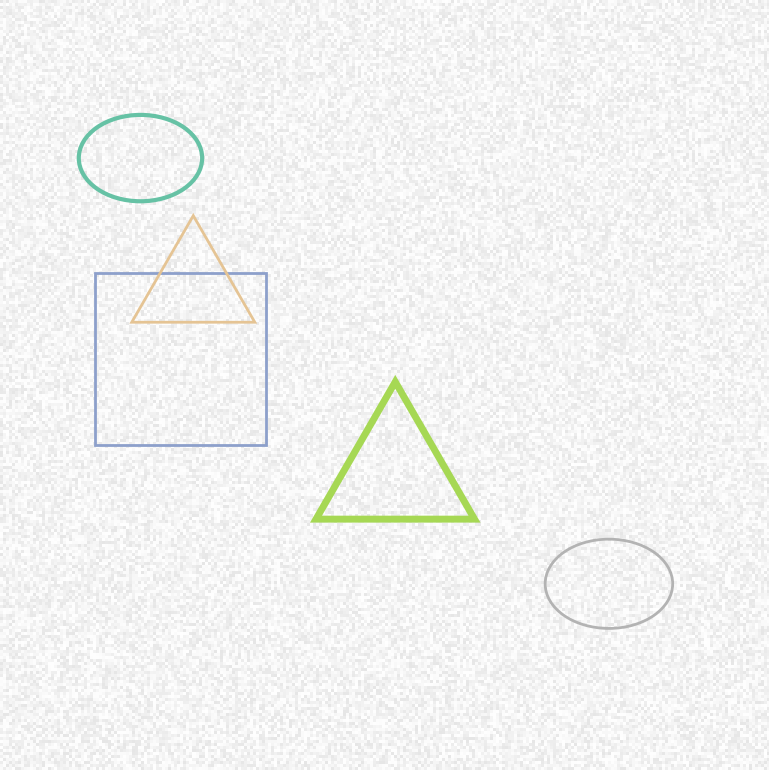[{"shape": "oval", "thickness": 1.5, "radius": 0.4, "center": [0.182, 0.795]}, {"shape": "square", "thickness": 1, "radius": 0.56, "center": [0.234, 0.533]}, {"shape": "triangle", "thickness": 2.5, "radius": 0.59, "center": [0.513, 0.385]}, {"shape": "triangle", "thickness": 1, "radius": 0.46, "center": [0.251, 0.628]}, {"shape": "oval", "thickness": 1, "radius": 0.41, "center": [0.791, 0.242]}]